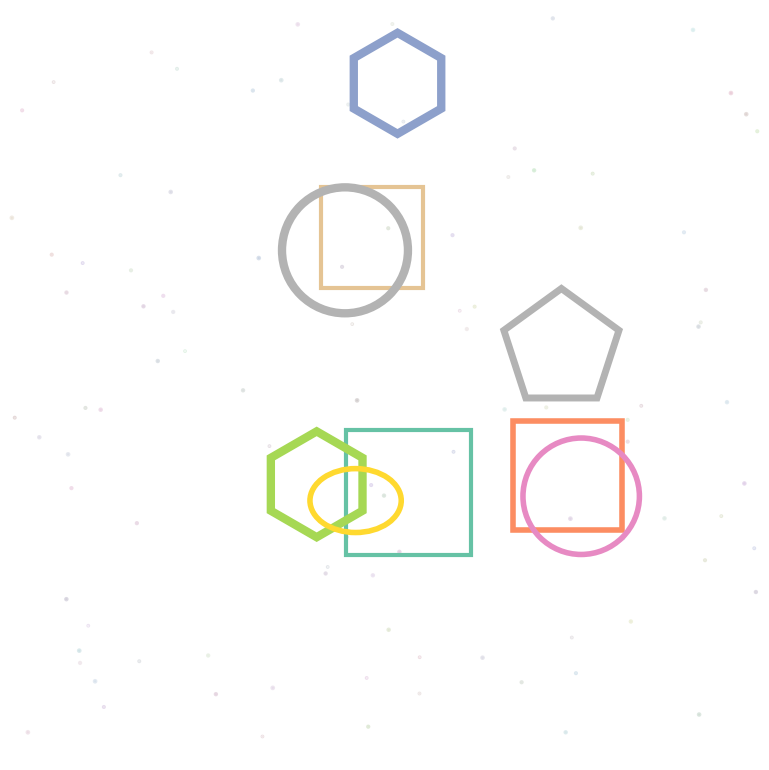[{"shape": "square", "thickness": 1.5, "radius": 0.41, "center": [0.531, 0.36]}, {"shape": "square", "thickness": 2, "radius": 0.35, "center": [0.737, 0.383]}, {"shape": "hexagon", "thickness": 3, "radius": 0.33, "center": [0.516, 0.892]}, {"shape": "circle", "thickness": 2, "radius": 0.38, "center": [0.755, 0.356]}, {"shape": "hexagon", "thickness": 3, "radius": 0.34, "center": [0.411, 0.371]}, {"shape": "oval", "thickness": 2, "radius": 0.3, "center": [0.462, 0.35]}, {"shape": "square", "thickness": 1.5, "radius": 0.33, "center": [0.483, 0.691]}, {"shape": "pentagon", "thickness": 2.5, "radius": 0.39, "center": [0.729, 0.547]}, {"shape": "circle", "thickness": 3, "radius": 0.41, "center": [0.448, 0.675]}]